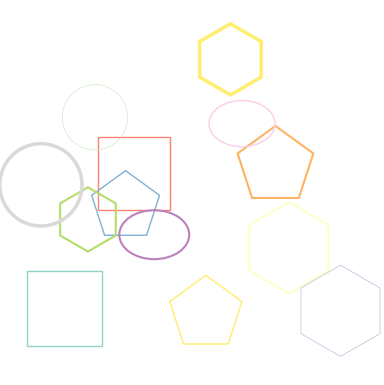[{"shape": "square", "thickness": 1, "radius": 0.49, "center": [0.168, 0.198]}, {"shape": "hexagon", "thickness": 1, "radius": 0.59, "center": [0.75, 0.356]}, {"shape": "hexagon", "thickness": 0.5, "radius": 0.59, "center": [0.884, 0.193]}, {"shape": "square", "thickness": 1, "radius": 0.47, "center": [0.348, 0.549]}, {"shape": "pentagon", "thickness": 1, "radius": 0.46, "center": [0.326, 0.464]}, {"shape": "pentagon", "thickness": 1.5, "radius": 0.52, "center": [0.715, 0.569]}, {"shape": "hexagon", "thickness": 1.5, "radius": 0.42, "center": [0.228, 0.43]}, {"shape": "oval", "thickness": 1, "radius": 0.43, "center": [0.629, 0.679]}, {"shape": "circle", "thickness": 2.5, "radius": 0.53, "center": [0.106, 0.52]}, {"shape": "oval", "thickness": 1.5, "radius": 0.45, "center": [0.401, 0.39]}, {"shape": "circle", "thickness": 0.5, "radius": 0.42, "center": [0.247, 0.695]}, {"shape": "hexagon", "thickness": 2.5, "radius": 0.46, "center": [0.598, 0.846]}, {"shape": "pentagon", "thickness": 1, "radius": 0.49, "center": [0.535, 0.186]}]